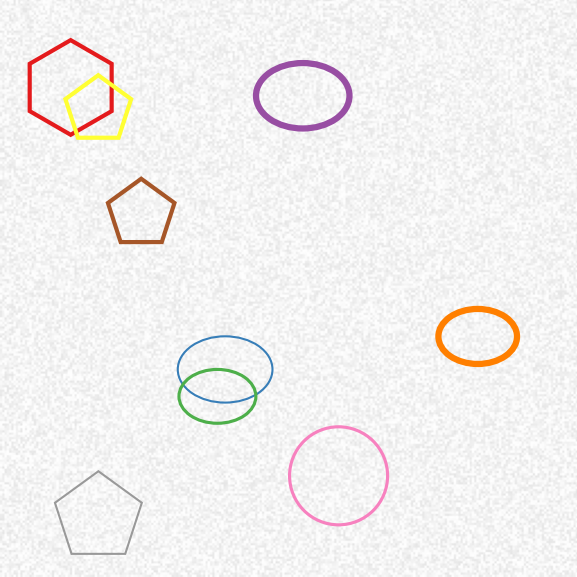[{"shape": "hexagon", "thickness": 2, "radius": 0.41, "center": [0.122, 0.848]}, {"shape": "oval", "thickness": 1, "radius": 0.41, "center": [0.39, 0.359]}, {"shape": "oval", "thickness": 1.5, "radius": 0.33, "center": [0.376, 0.313]}, {"shape": "oval", "thickness": 3, "radius": 0.4, "center": [0.524, 0.833]}, {"shape": "oval", "thickness": 3, "radius": 0.34, "center": [0.827, 0.417]}, {"shape": "pentagon", "thickness": 2, "radius": 0.3, "center": [0.17, 0.809]}, {"shape": "pentagon", "thickness": 2, "radius": 0.3, "center": [0.245, 0.629]}, {"shape": "circle", "thickness": 1.5, "radius": 0.42, "center": [0.586, 0.175]}, {"shape": "pentagon", "thickness": 1, "radius": 0.4, "center": [0.17, 0.104]}]